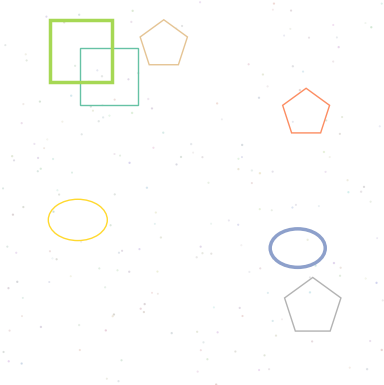[{"shape": "square", "thickness": 1, "radius": 0.37, "center": [0.283, 0.801]}, {"shape": "pentagon", "thickness": 1, "radius": 0.32, "center": [0.795, 0.707]}, {"shape": "oval", "thickness": 2.5, "radius": 0.36, "center": [0.773, 0.356]}, {"shape": "square", "thickness": 2.5, "radius": 0.41, "center": [0.211, 0.868]}, {"shape": "oval", "thickness": 1, "radius": 0.38, "center": [0.202, 0.429]}, {"shape": "pentagon", "thickness": 1, "radius": 0.32, "center": [0.425, 0.884]}, {"shape": "pentagon", "thickness": 1, "radius": 0.38, "center": [0.812, 0.202]}]